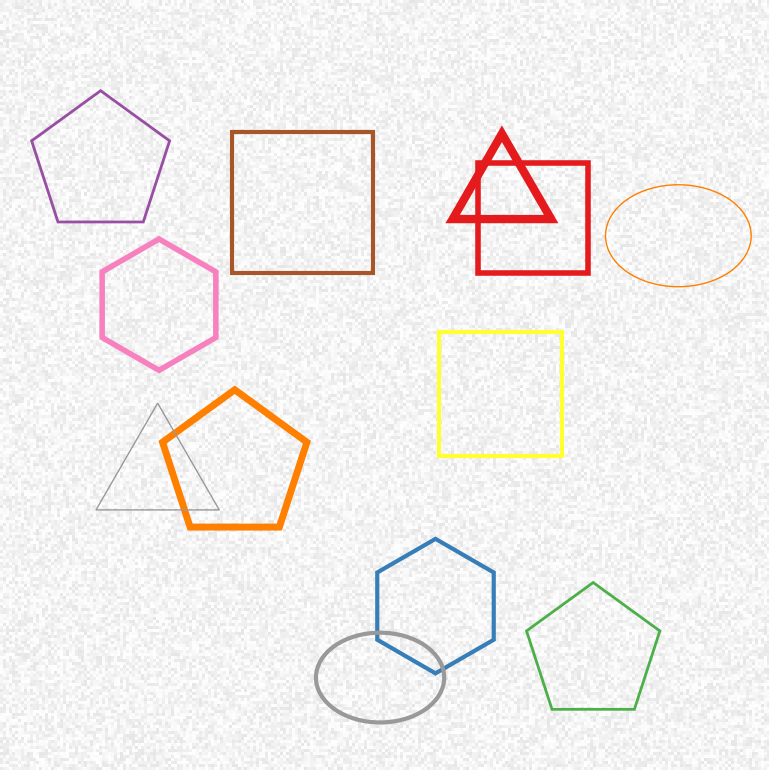[{"shape": "square", "thickness": 2, "radius": 0.36, "center": [0.692, 0.717]}, {"shape": "triangle", "thickness": 3, "radius": 0.37, "center": [0.652, 0.752]}, {"shape": "hexagon", "thickness": 1.5, "radius": 0.44, "center": [0.566, 0.213]}, {"shape": "pentagon", "thickness": 1, "radius": 0.46, "center": [0.77, 0.152]}, {"shape": "pentagon", "thickness": 1, "radius": 0.47, "center": [0.131, 0.788]}, {"shape": "oval", "thickness": 0.5, "radius": 0.47, "center": [0.881, 0.694]}, {"shape": "pentagon", "thickness": 2.5, "radius": 0.49, "center": [0.305, 0.395]}, {"shape": "square", "thickness": 1.5, "radius": 0.4, "center": [0.65, 0.488]}, {"shape": "square", "thickness": 1.5, "radius": 0.46, "center": [0.393, 0.737]}, {"shape": "hexagon", "thickness": 2, "radius": 0.43, "center": [0.206, 0.604]}, {"shape": "triangle", "thickness": 0.5, "radius": 0.46, "center": [0.205, 0.384]}, {"shape": "oval", "thickness": 1.5, "radius": 0.42, "center": [0.494, 0.12]}]